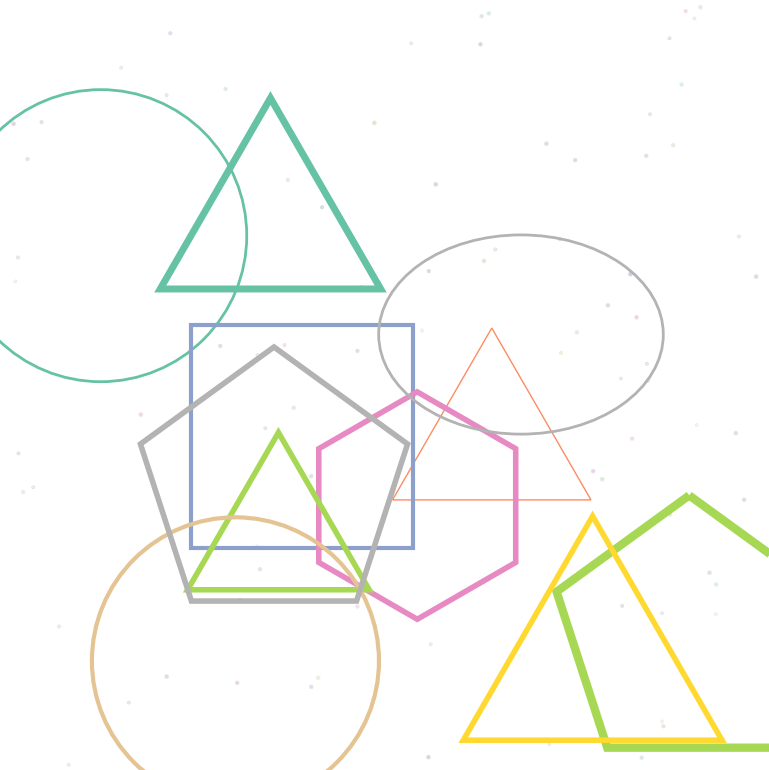[{"shape": "triangle", "thickness": 2.5, "radius": 0.83, "center": [0.351, 0.707]}, {"shape": "circle", "thickness": 1, "radius": 0.95, "center": [0.131, 0.694]}, {"shape": "triangle", "thickness": 0.5, "radius": 0.74, "center": [0.639, 0.425]}, {"shape": "square", "thickness": 1.5, "radius": 0.72, "center": [0.392, 0.433]}, {"shape": "hexagon", "thickness": 2, "radius": 0.74, "center": [0.542, 0.343]}, {"shape": "pentagon", "thickness": 3, "radius": 0.91, "center": [0.895, 0.176]}, {"shape": "triangle", "thickness": 2, "radius": 0.68, "center": [0.362, 0.302]}, {"shape": "triangle", "thickness": 2, "radius": 0.97, "center": [0.77, 0.136]}, {"shape": "circle", "thickness": 1.5, "radius": 0.93, "center": [0.306, 0.142]}, {"shape": "oval", "thickness": 1, "radius": 0.92, "center": [0.677, 0.566]}, {"shape": "pentagon", "thickness": 2, "radius": 0.91, "center": [0.356, 0.367]}]